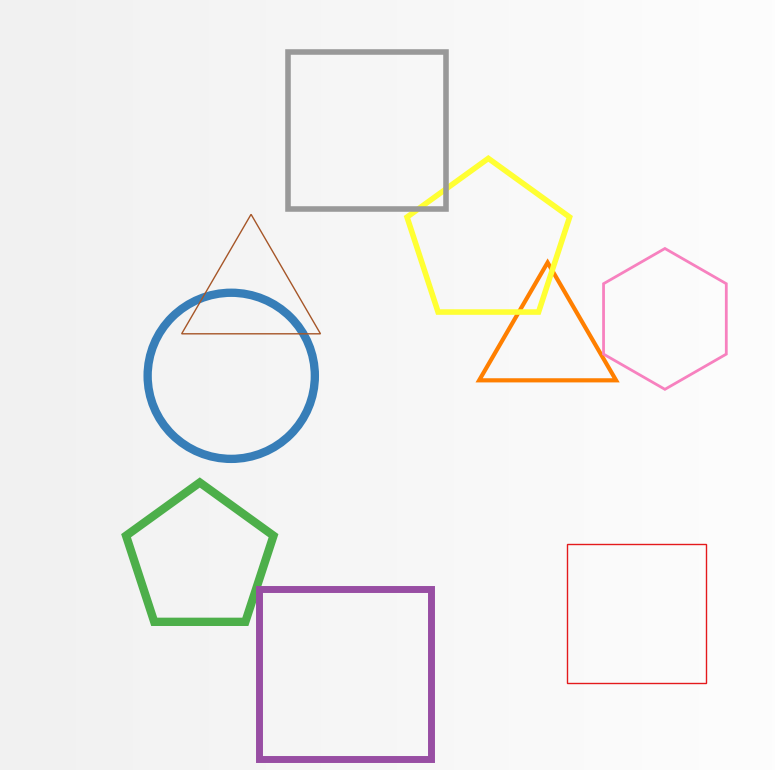[{"shape": "square", "thickness": 0.5, "radius": 0.45, "center": [0.821, 0.204]}, {"shape": "circle", "thickness": 3, "radius": 0.54, "center": [0.298, 0.512]}, {"shape": "pentagon", "thickness": 3, "radius": 0.5, "center": [0.258, 0.273]}, {"shape": "square", "thickness": 2.5, "radius": 0.55, "center": [0.446, 0.125]}, {"shape": "triangle", "thickness": 1.5, "radius": 0.51, "center": [0.707, 0.557]}, {"shape": "pentagon", "thickness": 2, "radius": 0.55, "center": [0.63, 0.684]}, {"shape": "triangle", "thickness": 0.5, "radius": 0.52, "center": [0.324, 0.618]}, {"shape": "hexagon", "thickness": 1, "radius": 0.46, "center": [0.858, 0.586]}, {"shape": "square", "thickness": 2, "radius": 0.51, "center": [0.474, 0.831]}]